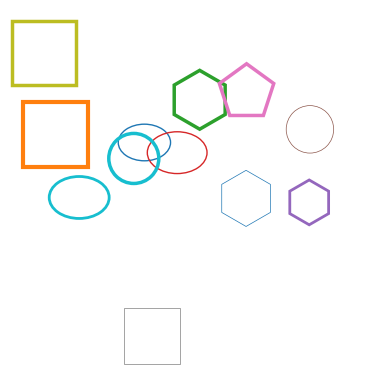[{"shape": "oval", "thickness": 1, "radius": 0.34, "center": [0.375, 0.63]}, {"shape": "hexagon", "thickness": 0.5, "radius": 0.36, "center": [0.639, 0.485]}, {"shape": "square", "thickness": 3, "radius": 0.43, "center": [0.145, 0.651]}, {"shape": "hexagon", "thickness": 2.5, "radius": 0.38, "center": [0.519, 0.741]}, {"shape": "oval", "thickness": 1, "radius": 0.39, "center": [0.46, 0.603]}, {"shape": "hexagon", "thickness": 2, "radius": 0.29, "center": [0.803, 0.474]}, {"shape": "circle", "thickness": 0.5, "radius": 0.31, "center": [0.805, 0.664]}, {"shape": "pentagon", "thickness": 2.5, "radius": 0.37, "center": [0.64, 0.76]}, {"shape": "square", "thickness": 0.5, "radius": 0.36, "center": [0.395, 0.127]}, {"shape": "square", "thickness": 2.5, "radius": 0.42, "center": [0.113, 0.863]}, {"shape": "oval", "thickness": 2, "radius": 0.39, "center": [0.206, 0.487]}, {"shape": "circle", "thickness": 2.5, "radius": 0.32, "center": [0.348, 0.588]}]